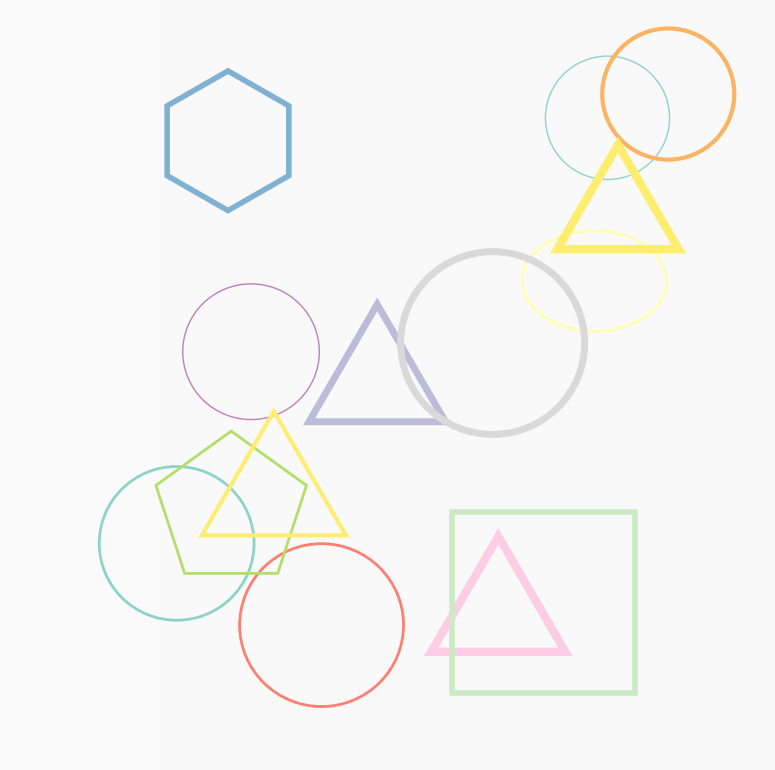[{"shape": "circle", "thickness": 1, "radius": 0.5, "center": [0.228, 0.294]}, {"shape": "circle", "thickness": 0.5, "radius": 0.4, "center": [0.784, 0.847]}, {"shape": "oval", "thickness": 1, "radius": 0.47, "center": [0.767, 0.635]}, {"shape": "triangle", "thickness": 2.5, "radius": 0.51, "center": [0.487, 0.503]}, {"shape": "circle", "thickness": 1, "radius": 0.53, "center": [0.415, 0.188]}, {"shape": "hexagon", "thickness": 2, "radius": 0.45, "center": [0.294, 0.817]}, {"shape": "circle", "thickness": 1.5, "radius": 0.43, "center": [0.862, 0.878]}, {"shape": "pentagon", "thickness": 1, "radius": 0.51, "center": [0.298, 0.338]}, {"shape": "triangle", "thickness": 3, "radius": 0.5, "center": [0.643, 0.203]}, {"shape": "circle", "thickness": 2.5, "radius": 0.59, "center": [0.636, 0.554]}, {"shape": "circle", "thickness": 0.5, "radius": 0.44, "center": [0.324, 0.543]}, {"shape": "square", "thickness": 2, "radius": 0.59, "center": [0.701, 0.217]}, {"shape": "triangle", "thickness": 1.5, "radius": 0.54, "center": [0.353, 0.358]}, {"shape": "triangle", "thickness": 3, "radius": 0.45, "center": [0.797, 0.721]}]